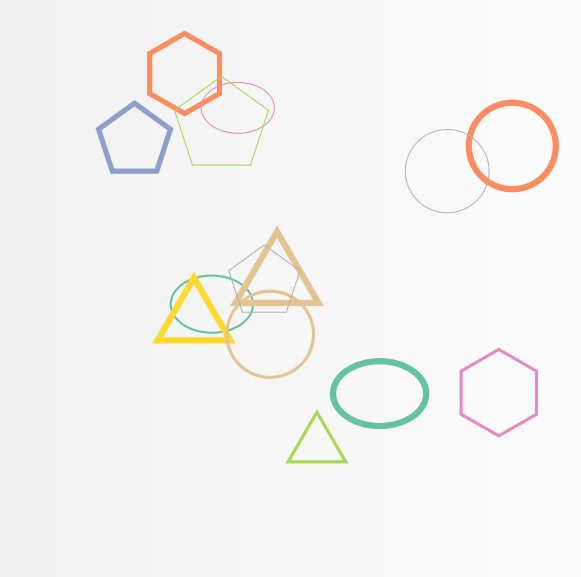[{"shape": "oval", "thickness": 3, "radius": 0.4, "center": [0.653, 0.318]}, {"shape": "oval", "thickness": 1, "radius": 0.35, "center": [0.364, 0.472]}, {"shape": "circle", "thickness": 3, "radius": 0.37, "center": [0.881, 0.746]}, {"shape": "hexagon", "thickness": 2.5, "radius": 0.35, "center": [0.318, 0.872]}, {"shape": "pentagon", "thickness": 2.5, "radius": 0.33, "center": [0.231, 0.755]}, {"shape": "hexagon", "thickness": 1.5, "radius": 0.37, "center": [0.858, 0.319]}, {"shape": "oval", "thickness": 0.5, "radius": 0.32, "center": [0.409, 0.812]}, {"shape": "pentagon", "thickness": 0.5, "radius": 0.42, "center": [0.381, 0.782]}, {"shape": "triangle", "thickness": 1.5, "radius": 0.29, "center": [0.545, 0.228]}, {"shape": "triangle", "thickness": 3, "radius": 0.36, "center": [0.334, 0.446]}, {"shape": "circle", "thickness": 1.5, "radius": 0.37, "center": [0.465, 0.42]}, {"shape": "triangle", "thickness": 3, "radius": 0.41, "center": [0.477, 0.516]}, {"shape": "pentagon", "thickness": 0.5, "radius": 0.32, "center": [0.455, 0.511]}, {"shape": "circle", "thickness": 0.5, "radius": 0.36, "center": [0.769, 0.703]}]